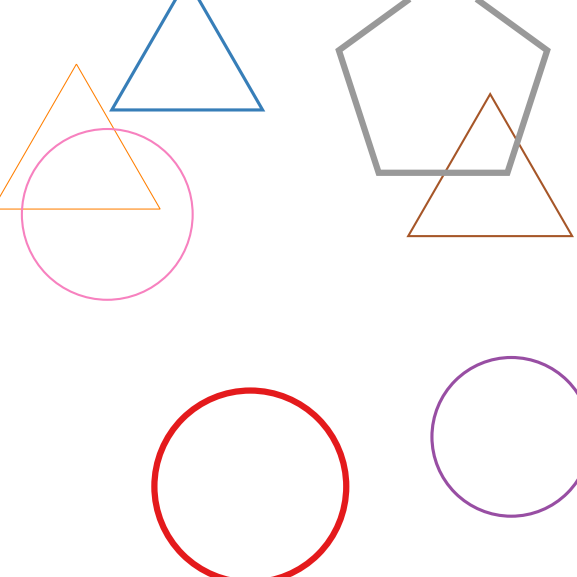[{"shape": "circle", "thickness": 3, "radius": 0.83, "center": [0.433, 0.157]}, {"shape": "triangle", "thickness": 1.5, "radius": 0.75, "center": [0.324, 0.884]}, {"shape": "circle", "thickness": 1.5, "radius": 0.69, "center": [0.885, 0.243]}, {"shape": "triangle", "thickness": 0.5, "radius": 0.84, "center": [0.132, 0.721]}, {"shape": "triangle", "thickness": 1, "radius": 0.82, "center": [0.849, 0.672]}, {"shape": "circle", "thickness": 1, "radius": 0.74, "center": [0.186, 0.628]}, {"shape": "pentagon", "thickness": 3, "radius": 0.95, "center": [0.767, 0.853]}]